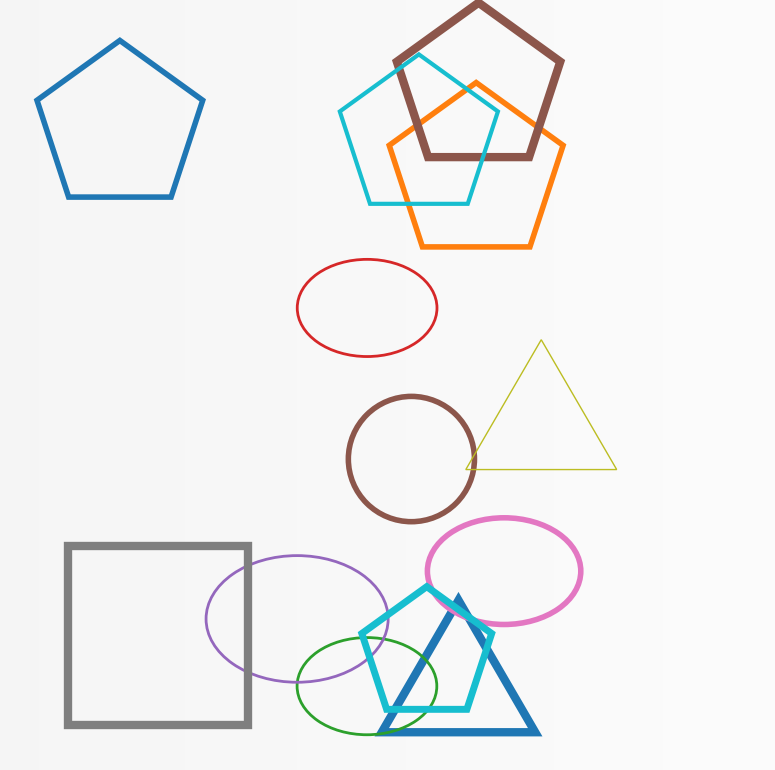[{"shape": "pentagon", "thickness": 2, "radius": 0.56, "center": [0.155, 0.835]}, {"shape": "triangle", "thickness": 3, "radius": 0.57, "center": [0.592, 0.106]}, {"shape": "pentagon", "thickness": 2, "radius": 0.59, "center": [0.614, 0.775]}, {"shape": "oval", "thickness": 1, "radius": 0.45, "center": [0.473, 0.109]}, {"shape": "oval", "thickness": 1, "radius": 0.45, "center": [0.474, 0.6]}, {"shape": "oval", "thickness": 1, "radius": 0.59, "center": [0.383, 0.196]}, {"shape": "circle", "thickness": 2, "radius": 0.41, "center": [0.531, 0.404]}, {"shape": "pentagon", "thickness": 3, "radius": 0.55, "center": [0.618, 0.886]}, {"shape": "oval", "thickness": 2, "radius": 0.49, "center": [0.65, 0.258]}, {"shape": "square", "thickness": 3, "radius": 0.58, "center": [0.204, 0.175]}, {"shape": "triangle", "thickness": 0.5, "radius": 0.56, "center": [0.698, 0.446]}, {"shape": "pentagon", "thickness": 1.5, "radius": 0.54, "center": [0.54, 0.822]}, {"shape": "pentagon", "thickness": 2.5, "radius": 0.44, "center": [0.551, 0.15]}]